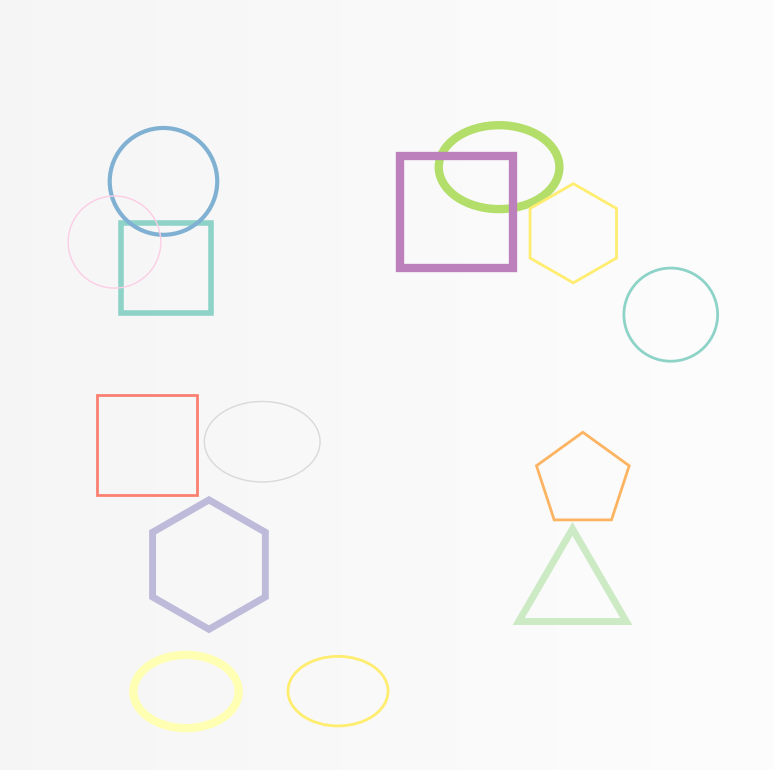[{"shape": "square", "thickness": 2, "radius": 0.29, "center": [0.214, 0.652]}, {"shape": "circle", "thickness": 1, "radius": 0.3, "center": [0.866, 0.591]}, {"shape": "oval", "thickness": 3, "radius": 0.34, "center": [0.24, 0.102]}, {"shape": "hexagon", "thickness": 2.5, "radius": 0.42, "center": [0.27, 0.267]}, {"shape": "square", "thickness": 1, "radius": 0.32, "center": [0.19, 0.422]}, {"shape": "circle", "thickness": 1.5, "radius": 0.35, "center": [0.211, 0.764]}, {"shape": "pentagon", "thickness": 1, "radius": 0.31, "center": [0.752, 0.376]}, {"shape": "oval", "thickness": 3, "radius": 0.39, "center": [0.644, 0.783]}, {"shape": "circle", "thickness": 0.5, "radius": 0.3, "center": [0.148, 0.686]}, {"shape": "oval", "thickness": 0.5, "radius": 0.37, "center": [0.338, 0.426]}, {"shape": "square", "thickness": 3, "radius": 0.37, "center": [0.589, 0.725]}, {"shape": "triangle", "thickness": 2.5, "radius": 0.4, "center": [0.739, 0.233]}, {"shape": "oval", "thickness": 1, "radius": 0.32, "center": [0.436, 0.102]}, {"shape": "hexagon", "thickness": 1, "radius": 0.32, "center": [0.74, 0.697]}]